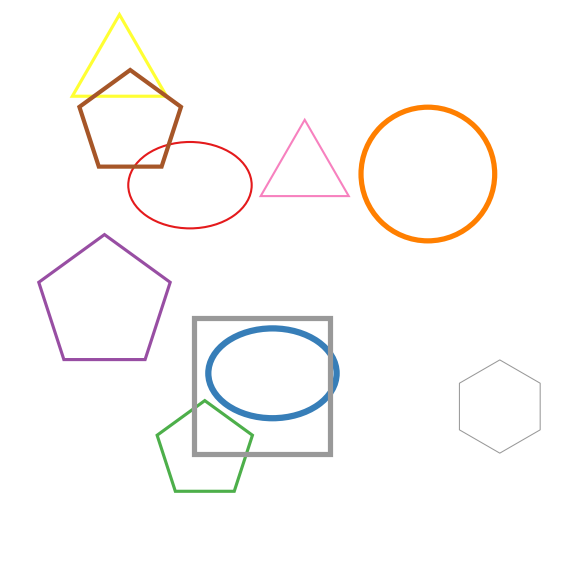[{"shape": "oval", "thickness": 1, "radius": 0.53, "center": [0.329, 0.678]}, {"shape": "oval", "thickness": 3, "radius": 0.56, "center": [0.472, 0.353]}, {"shape": "pentagon", "thickness": 1.5, "radius": 0.43, "center": [0.355, 0.219]}, {"shape": "pentagon", "thickness": 1.5, "radius": 0.6, "center": [0.181, 0.473]}, {"shape": "circle", "thickness": 2.5, "radius": 0.58, "center": [0.741, 0.698]}, {"shape": "triangle", "thickness": 1.5, "radius": 0.47, "center": [0.207, 0.88]}, {"shape": "pentagon", "thickness": 2, "radius": 0.46, "center": [0.225, 0.785]}, {"shape": "triangle", "thickness": 1, "radius": 0.44, "center": [0.528, 0.704]}, {"shape": "square", "thickness": 2.5, "radius": 0.59, "center": [0.453, 0.33]}, {"shape": "hexagon", "thickness": 0.5, "radius": 0.4, "center": [0.865, 0.295]}]